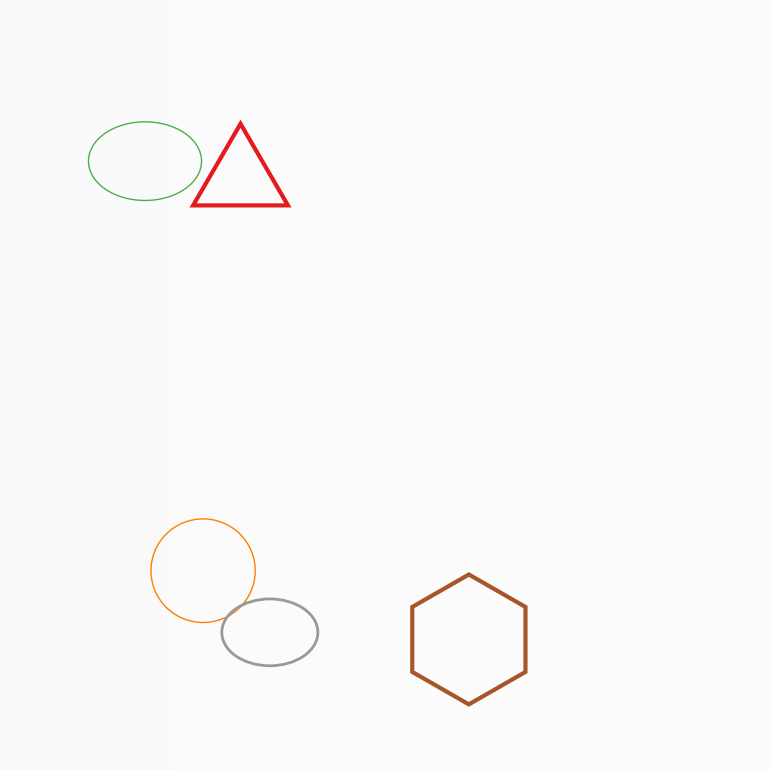[{"shape": "triangle", "thickness": 1.5, "radius": 0.35, "center": [0.31, 0.769]}, {"shape": "oval", "thickness": 0.5, "radius": 0.36, "center": [0.187, 0.791]}, {"shape": "circle", "thickness": 0.5, "radius": 0.34, "center": [0.262, 0.259]}, {"shape": "hexagon", "thickness": 1.5, "radius": 0.42, "center": [0.605, 0.17]}, {"shape": "oval", "thickness": 1, "radius": 0.31, "center": [0.348, 0.179]}]